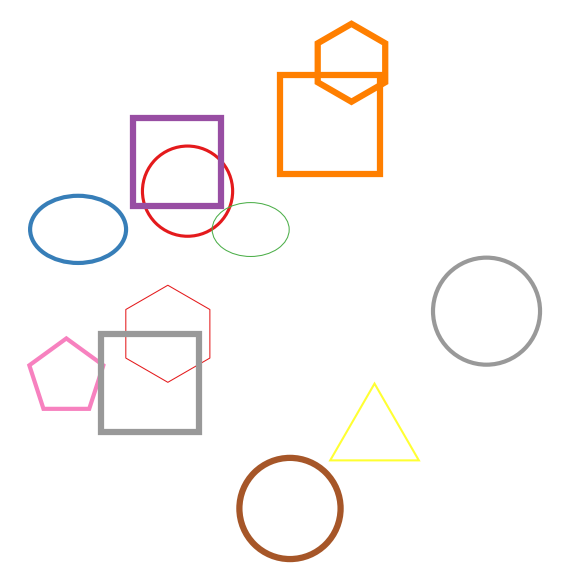[{"shape": "circle", "thickness": 1.5, "radius": 0.39, "center": [0.325, 0.668]}, {"shape": "hexagon", "thickness": 0.5, "radius": 0.42, "center": [0.291, 0.421]}, {"shape": "oval", "thickness": 2, "radius": 0.42, "center": [0.135, 0.602]}, {"shape": "oval", "thickness": 0.5, "radius": 0.33, "center": [0.434, 0.602]}, {"shape": "square", "thickness": 3, "radius": 0.38, "center": [0.306, 0.719]}, {"shape": "hexagon", "thickness": 3, "radius": 0.34, "center": [0.609, 0.89]}, {"shape": "square", "thickness": 3, "radius": 0.43, "center": [0.572, 0.784]}, {"shape": "triangle", "thickness": 1, "radius": 0.44, "center": [0.649, 0.246]}, {"shape": "circle", "thickness": 3, "radius": 0.44, "center": [0.502, 0.119]}, {"shape": "pentagon", "thickness": 2, "radius": 0.34, "center": [0.115, 0.346]}, {"shape": "square", "thickness": 3, "radius": 0.43, "center": [0.26, 0.336]}, {"shape": "circle", "thickness": 2, "radius": 0.46, "center": [0.842, 0.46]}]